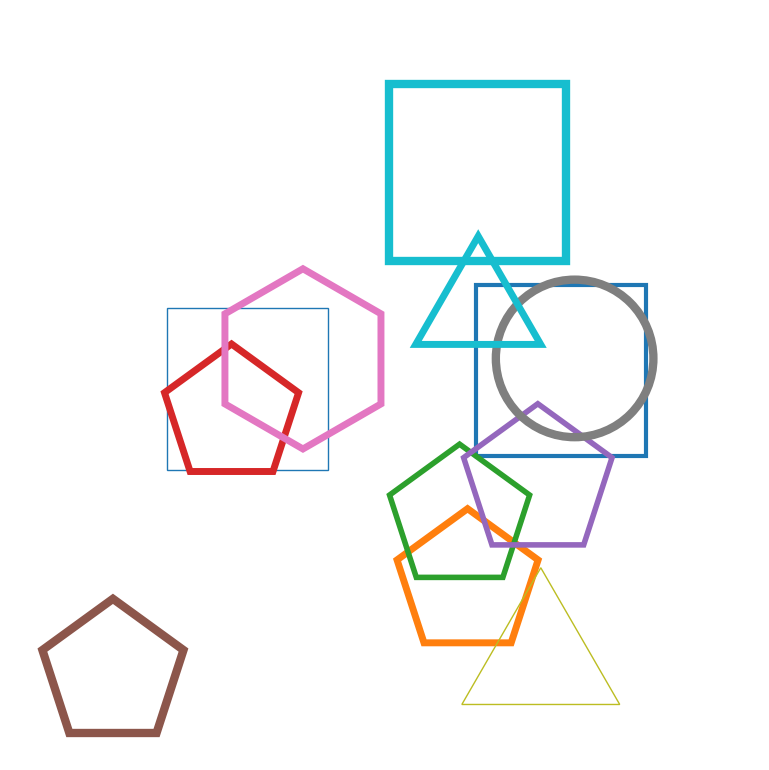[{"shape": "square", "thickness": 0.5, "radius": 0.52, "center": [0.322, 0.495]}, {"shape": "square", "thickness": 1.5, "radius": 0.55, "center": [0.728, 0.519]}, {"shape": "pentagon", "thickness": 2.5, "radius": 0.48, "center": [0.607, 0.243]}, {"shape": "pentagon", "thickness": 2, "radius": 0.48, "center": [0.597, 0.328]}, {"shape": "pentagon", "thickness": 2.5, "radius": 0.46, "center": [0.301, 0.462]}, {"shape": "pentagon", "thickness": 2, "radius": 0.51, "center": [0.698, 0.374]}, {"shape": "pentagon", "thickness": 3, "radius": 0.48, "center": [0.147, 0.126]}, {"shape": "hexagon", "thickness": 2.5, "radius": 0.58, "center": [0.393, 0.534]}, {"shape": "circle", "thickness": 3, "radius": 0.51, "center": [0.746, 0.535]}, {"shape": "triangle", "thickness": 0.5, "radius": 0.59, "center": [0.702, 0.144]}, {"shape": "square", "thickness": 3, "radius": 0.57, "center": [0.62, 0.776]}, {"shape": "triangle", "thickness": 2.5, "radius": 0.47, "center": [0.621, 0.6]}]